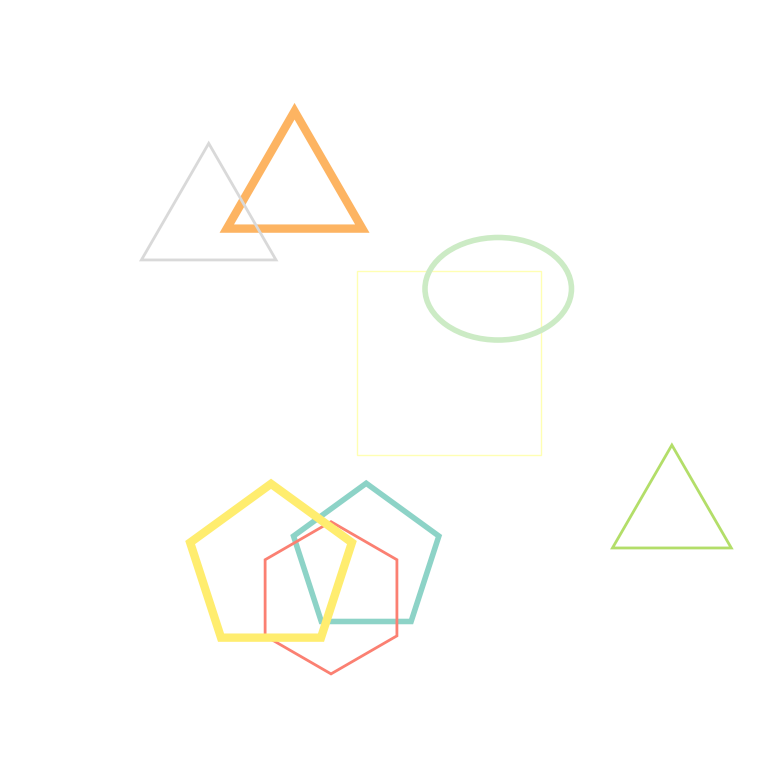[{"shape": "pentagon", "thickness": 2, "radius": 0.5, "center": [0.476, 0.273]}, {"shape": "square", "thickness": 0.5, "radius": 0.6, "center": [0.583, 0.529]}, {"shape": "hexagon", "thickness": 1, "radius": 0.49, "center": [0.43, 0.224]}, {"shape": "triangle", "thickness": 3, "radius": 0.51, "center": [0.383, 0.754]}, {"shape": "triangle", "thickness": 1, "radius": 0.45, "center": [0.873, 0.333]}, {"shape": "triangle", "thickness": 1, "radius": 0.5, "center": [0.271, 0.713]}, {"shape": "oval", "thickness": 2, "radius": 0.48, "center": [0.647, 0.625]}, {"shape": "pentagon", "thickness": 3, "radius": 0.55, "center": [0.352, 0.261]}]